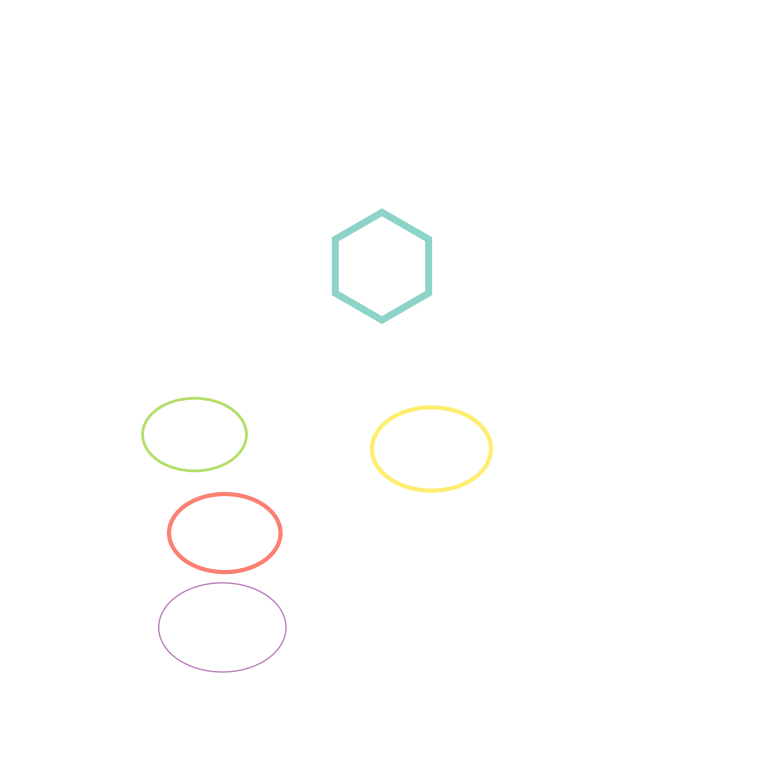[{"shape": "hexagon", "thickness": 2.5, "radius": 0.35, "center": [0.496, 0.654]}, {"shape": "oval", "thickness": 1.5, "radius": 0.36, "center": [0.292, 0.308]}, {"shape": "oval", "thickness": 1, "radius": 0.34, "center": [0.253, 0.436]}, {"shape": "oval", "thickness": 0.5, "radius": 0.41, "center": [0.289, 0.185]}, {"shape": "oval", "thickness": 1.5, "radius": 0.39, "center": [0.56, 0.417]}]